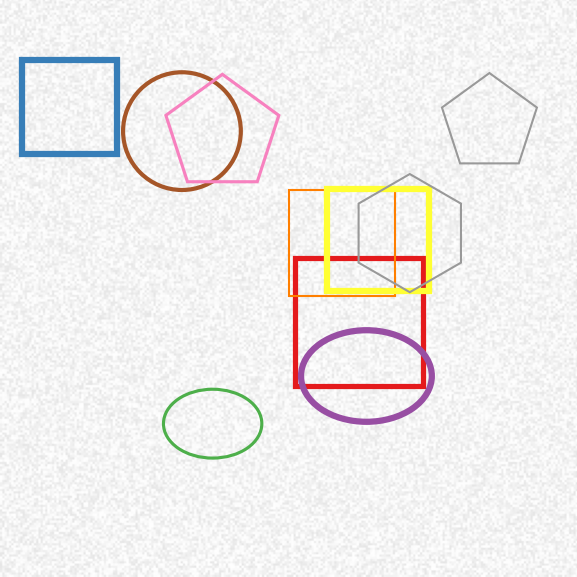[{"shape": "square", "thickness": 2.5, "radius": 0.55, "center": [0.621, 0.441]}, {"shape": "square", "thickness": 3, "radius": 0.41, "center": [0.12, 0.813]}, {"shape": "oval", "thickness": 1.5, "radius": 0.43, "center": [0.368, 0.266]}, {"shape": "oval", "thickness": 3, "radius": 0.57, "center": [0.634, 0.348]}, {"shape": "square", "thickness": 1, "radius": 0.46, "center": [0.592, 0.578]}, {"shape": "square", "thickness": 3, "radius": 0.44, "center": [0.654, 0.584]}, {"shape": "circle", "thickness": 2, "radius": 0.51, "center": [0.315, 0.772]}, {"shape": "pentagon", "thickness": 1.5, "radius": 0.51, "center": [0.385, 0.768]}, {"shape": "hexagon", "thickness": 1, "radius": 0.51, "center": [0.71, 0.595]}, {"shape": "pentagon", "thickness": 1, "radius": 0.43, "center": [0.848, 0.786]}]